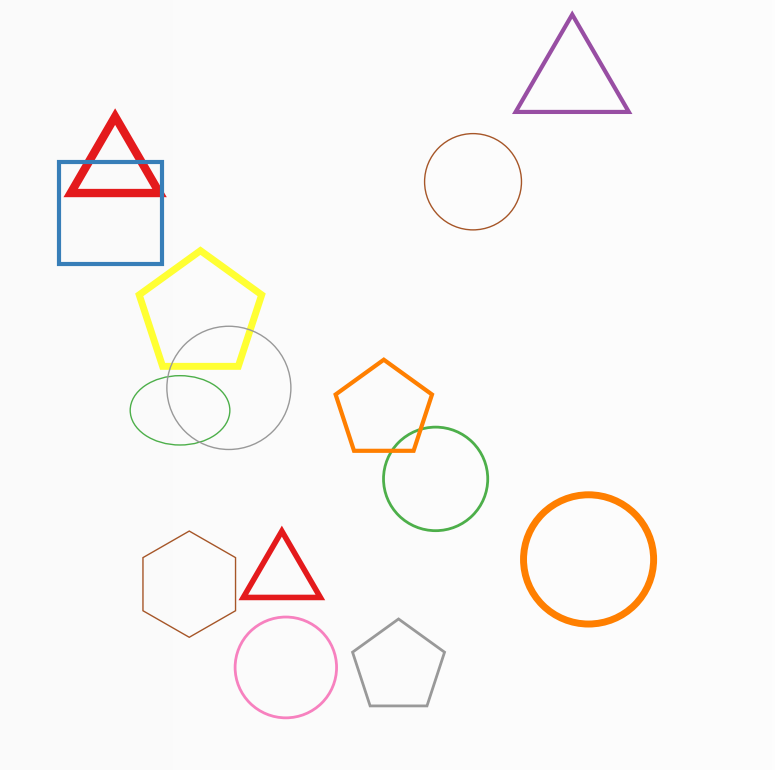[{"shape": "triangle", "thickness": 2, "radius": 0.29, "center": [0.364, 0.253]}, {"shape": "triangle", "thickness": 3, "radius": 0.33, "center": [0.149, 0.782]}, {"shape": "square", "thickness": 1.5, "radius": 0.33, "center": [0.143, 0.724]}, {"shape": "oval", "thickness": 0.5, "radius": 0.32, "center": [0.232, 0.467]}, {"shape": "circle", "thickness": 1, "radius": 0.34, "center": [0.562, 0.378]}, {"shape": "triangle", "thickness": 1.5, "radius": 0.42, "center": [0.738, 0.897]}, {"shape": "pentagon", "thickness": 1.5, "radius": 0.33, "center": [0.495, 0.467]}, {"shape": "circle", "thickness": 2.5, "radius": 0.42, "center": [0.759, 0.273]}, {"shape": "pentagon", "thickness": 2.5, "radius": 0.42, "center": [0.259, 0.591]}, {"shape": "circle", "thickness": 0.5, "radius": 0.31, "center": [0.61, 0.764]}, {"shape": "hexagon", "thickness": 0.5, "radius": 0.34, "center": [0.244, 0.241]}, {"shape": "circle", "thickness": 1, "radius": 0.33, "center": [0.369, 0.133]}, {"shape": "circle", "thickness": 0.5, "radius": 0.4, "center": [0.295, 0.496]}, {"shape": "pentagon", "thickness": 1, "radius": 0.31, "center": [0.514, 0.134]}]